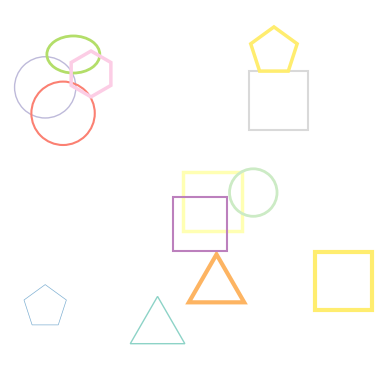[{"shape": "triangle", "thickness": 1, "radius": 0.41, "center": [0.409, 0.148]}, {"shape": "square", "thickness": 2.5, "radius": 0.38, "center": [0.551, 0.476]}, {"shape": "circle", "thickness": 1, "radius": 0.4, "center": [0.117, 0.773]}, {"shape": "circle", "thickness": 1.5, "radius": 0.41, "center": [0.164, 0.706]}, {"shape": "pentagon", "thickness": 0.5, "radius": 0.29, "center": [0.117, 0.203]}, {"shape": "triangle", "thickness": 3, "radius": 0.42, "center": [0.562, 0.256]}, {"shape": "oval", "thickness": 2, "radius": 0.34, "center": [0.19, 0.858]}, {"shape": "hexagon", "thickness": 2.5, "radius": 0.3, "center": [0.236, 0.808]}, {"shape": "square", "thickness": 1.5, "radius": 0.38, "center": [0.723, 0.739]}, {"shape": "square", "thickness": 1.5, "radius": 0.35, "center": [0.519, 0.419]}, {"shape": "circle", "thickness": 2, "radius": 0.31, "center": [0.658, 0.5]}, {"shape": "pentagon", "thickness": 2.5, "radius": 0.32, "center": [0.712, 0.867]}, {"shape": "square", "thickness": 3, "radius": 0.37, "center": [0.892, 0.27]}]